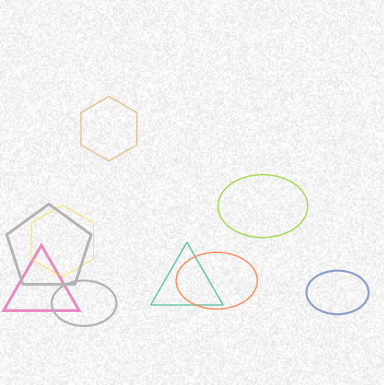[{"shape": "triangle", "thickness": 1, "radius": 0.54, "center": [0.485, 0.262]}, {"shape": "oval", "thickness": 1, "radius": 0.53, "center": [0.563, 0.271]}, {"shape": "oval", "thickness": 1.5, "radius": 0.4, "center": [0.877, 0.24]}, {"shape": "triangle", "thickness": 2, "radius": 0.57, "center": [0.107, 0.25]}, {"shape": "oval", "thickness": 1, "radius": 0.58, "center": [0.683, 0.465]}, {"shape": "hexagon", "thickness": 0.5, "radius": 0.47, "center": [0.162, 0.374]}, {"shape": "hexagon", "thickness": 1, "radius": 0.42, "center": [0.283, 0.666]}, {"shape": "pentagon", "thickness": 2, "radius": 0.58, "center": [0.127, 0.355]}, {"shape": "oval", "thickness": 1.5, "radius": 0.42, "center": [0.218, 0.212]}]